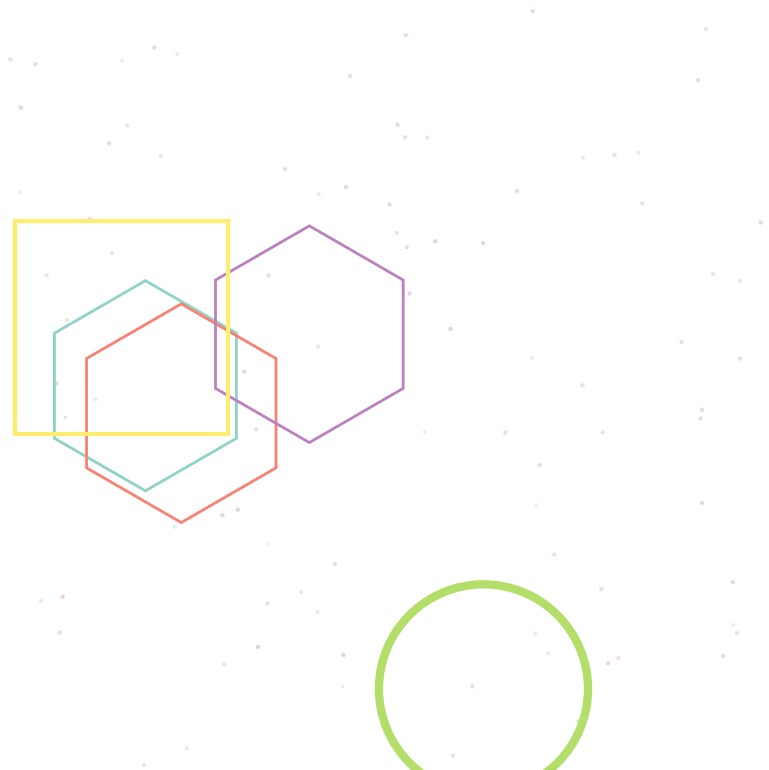[{"shape": "hexagon", "thickness": 1, "radius": 0.68, "center": [0.189, 0.499]}, {"shape": "hexagon", "thickness": 1, "radius": 0.71, "center": [0.235, 0.463]}, {"shape": "circle", "thickness": 3, "radius": 0.68, "center": [0.628, 0.105]}, {"shape": "hexagon", "thickness": 1, "radius": 0.7, "center": [0.402, 0.566]}, {"shape": "square", "thickness": 1.5, "radius": 0.69, "center": [0.158, 0.575]}]